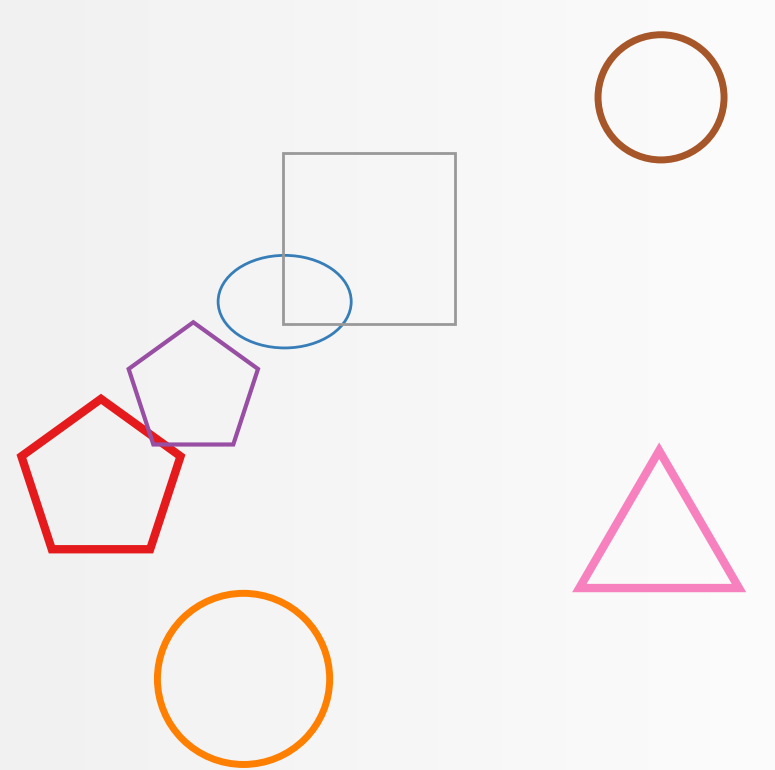[{"shape": "pentagon", "thickness": 3, "radius": 0.54, "center": [0.13, 0.374]}, {"shape": "oval", "thickness": 1, "radius": 0.43, "center": [0.367, 0.608]}, {"shape": "pentagon", "thickness": 1.5, "radius": 0.44, "center": [0.249, 0.494]}, {"shape": "circle", "thickness": 2.5, "radius": 0.56, "center": [0.314, 0.118]}, {"shape": "circle", "thickness": 2.5, "radius": 0.41, "center": [0.853, 0.874]}, {"shape": "triangle", "thickness": 3, "radius": 0.59, "center": [0.851, 0.296]}, {"shape": "square", "thickness": 1, "radius": 0.56, "center": [0.476, 0.691]}]